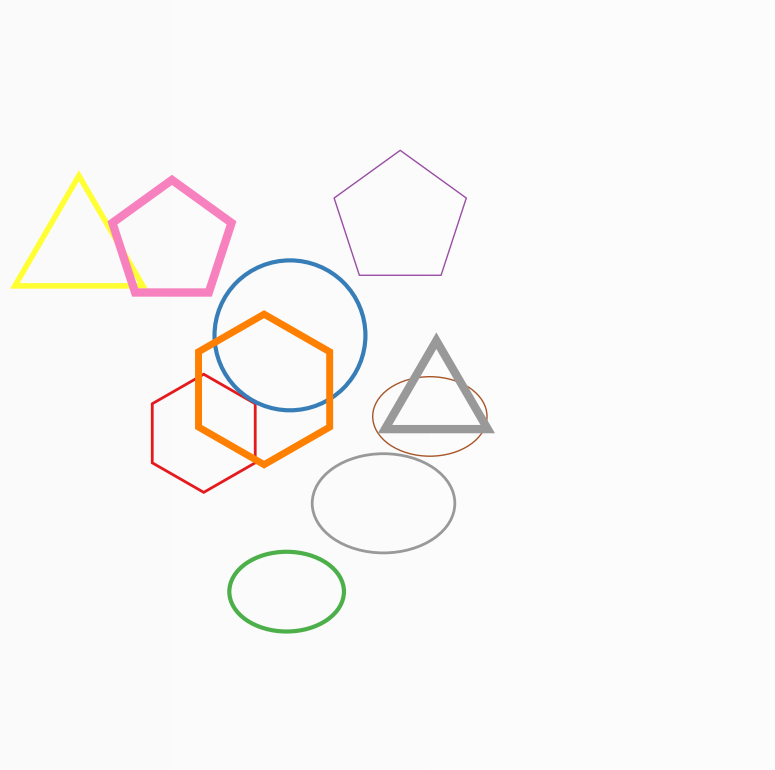[{"shape": "hexagon", "thickness": 1, "radius": 0.38, "center": [0.263, 0.437]}, {"shape": "circle", "thickness": 1.5, "radius": 0.49, "center": [0.374, 0.564]}, {"shape": "oval", "thickness": 1.5, "radius": 0.37, "center": [0.37, 0.232]}, {"shape": "pentagon", "thickness": 0.5, "radius": 0.45, "center": [0.516, 0.715]}, {"shape": "hexagon", "thickness": 2.5, "radius": 0.49, "center": [0.341, 0.494]}, {"shape": "triangle", "thickness": 2, "radius": 0.48, "center": [0.102, 0.676]}, {"shape": "oval", "thickness": 0.5, "radius": 0.37, "center": [0.555, 0.459]}, {"shape": "pentagon", "thickness": 3, "radius": 0.4, "center": [0.222, 0.686]}, {"shape": "oval", "thickness": 1, "radius": 0.46, "center": [0.495, 0.346]}, {"shape": "triangle", "thickness": 3, "radius": 0.38, "center": [0.563, 0.481]}]